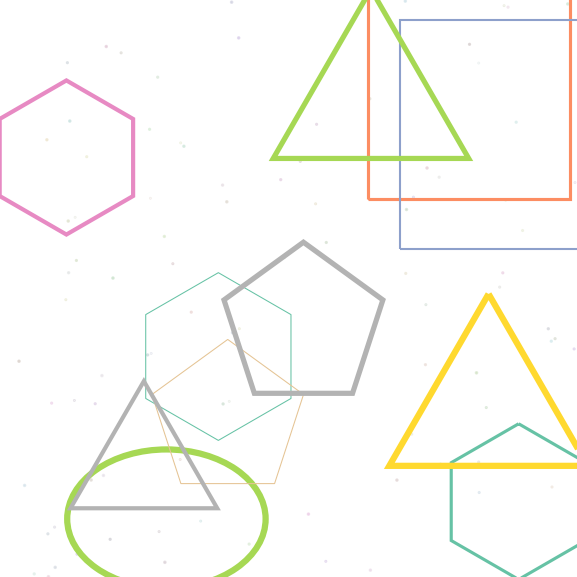[{"shape": "hexagon", "thickness": 1.5, "radius": 0.67, "center": [0.898, 0.131]}, {"shape": "hexagon", "thickness": 0.5, "radius": 0.73, "center": [0.378, 0.382]}, {"shape": "square", "thickness": 1.5, "radius": 0.87, "center": [0.813, 0.83]}, {"shape": "square", "thickness": 1, "radius": 0.99, "center": [0.891, 0.766]}, {"shape": "hexagon", "thickness": 2, "radius": 0.67, "center": [0.115, 0.726]}, {"shape": "oval", "thickness": 3, "radius": 0.86, "center": [0.288, 0.101]}, {"shape": "triangle", "thickness": 2.5, "radius": 0.98, "center": [0.642, 0.822]}, {"shape": "triangle", "thickness": 3, "radius": 0.99, "center": [0.846, 0.292]}, {"shape": "pentagon", "thickness": 0.5, "radius": 0.69, "center": [0.394, 0.273]}, {"shape": "triangle", "thickness": 2, "radius": 0.73, "center": [0.249, 0.192]}, {"shape": "pentagon", "thickness": 2.5, "radius": 0.72, "center": [0.525, 0.435]}]